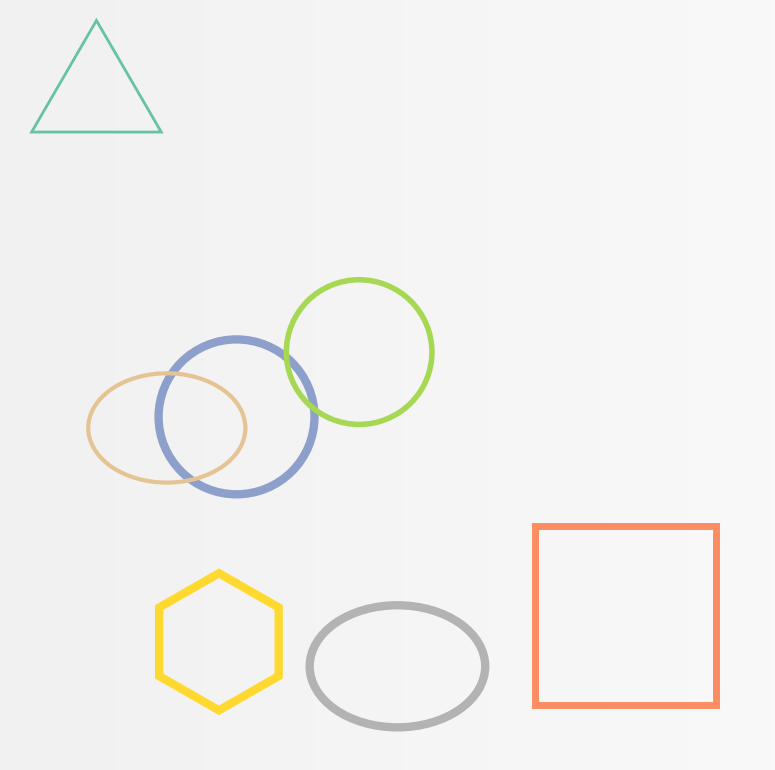[{"shape": "triangle", "thickness": 1, "radius": 0.48, "center": [0.124, 0.877]}, {"shape": "square", "thickness": 2.5, "radius": 0.58, "center": [0.807, 0.2]}, {"shape": "circle", "thickness": 3, "radius": 0.5, "center": [0.305, 0.459]}, {"shape": "circle", "thickness": 2, "radius": 0.47, "center": [0.463, 0.543]}, {"shape": "hexagon", "thickness": 3, "radius": 0.45, "center": [0.282, 0.167]}, {"shape": "oval", "thickness": 1.5, "radius": 0.51, "center": [0.215, 0.444]}, {"shape": "oval", "thickness": 3, "radius": 0.57, "center": [0.513, 0.135]}]